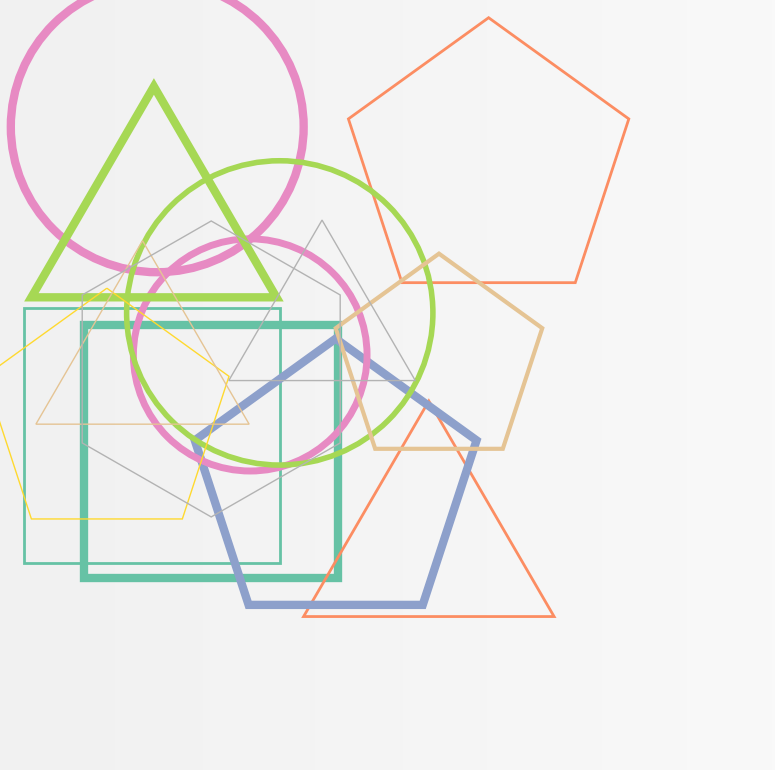[{"shape": "square", "thickness": 3, "radius": 0.82, "center": [0.272, 0.414]}, {"shape": "square", "thickness": 1, "radius": 0.83, "center": [0.196, 0.435]}, {"shape": "triangle", "thickness": 1, "radius": 0.93, "center": [0.553, 0.293]}, {"shape": "pentagon", "thickness": 1, "radius": 0.95, "center": [0.63, 0.787]}, {"shape": "pentagon", "thickness": 3, "radius": 0.96, "center": [0.433, 0.369]}, {"shape": "circle", "thickness": 2.5, "radius": 0.75, "center": [0.323, 0.539]}, {"shape": "circle", "thickness": 3, "radius": 0.94, "center": [0.203, 0.835]}, {"shape": "triangle", "thickness": 3, "radius": 0.91, "center": [0.199, 0.705]}, {"shape": "circle", "thickness": 2, "radius": 0.99, "center": [0.361, 0.594]}, {"shape": "pentagon", "thickness": 0.5, "radius": 0.83, "center": [0.138, 0.46]}, {"shape": "pentagon", "thickness": 1.5, "radius": 0.7, "center": [0.566, 0.53]}, {"shape": "triangle", "thickness": 0.5, "radius": 0.79, "center": [0.184, 0.529]}, {"shape": "triangle", "thickness": 0.5, "radius": 0.69, "center": [0.416, 0.575]}, {"shape": "hexagon", "thickness": 0.5, "radius": 0.96, "center": [0.273, 0.521]}]